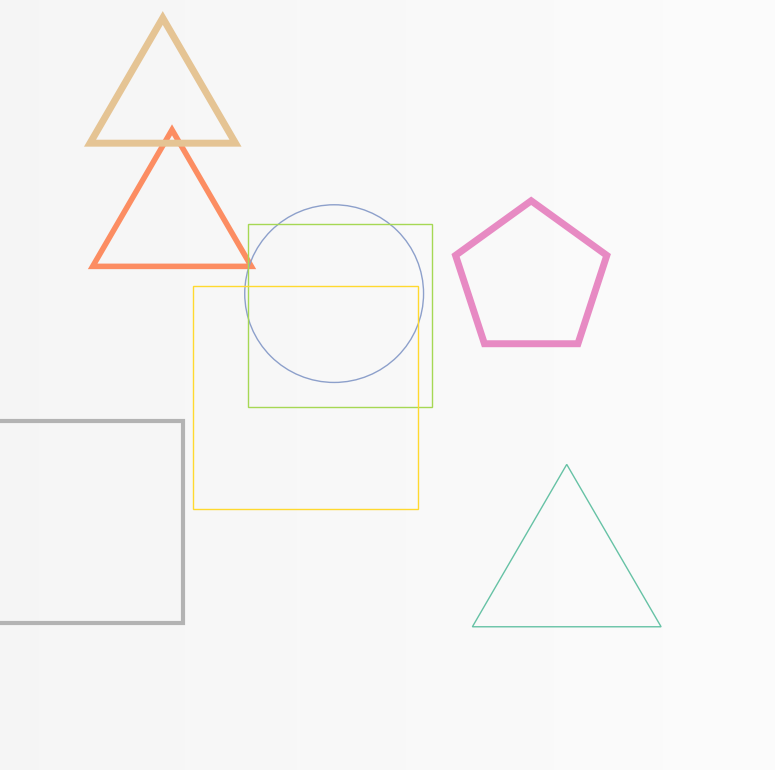[{"shape": "triangle", "thickness": 0.5, "radius": 0.7, "center": [0.731, 0.256]}, {"shape": "triangle", "thickness": 2, "radius": 0.59, "center": [0.222, 0.713]}, {"shape": "circle", "thickness": 0.5, "radius": 0.58, "center": [0.431, 0.619]}, {"shape": "pentagon", "thickness": 2.5, "radius": 0.51, "center": [0.685, 0.637]}, {"shape": "square", "thickness": 0.5, "radius": 0.59, "center": [0.439, 0.591]}, {"shape": "square", "thickness": 0.5, "radius": 0.73, "center": [0.394, 0.484]}, {"shape": "triangle", "thickness": 2.5, "radius": 0.54, "center": [0.21, 0.868]}, {"shape": "square", "thickness": 1.5, "radius": 0.66, "center": [0.105, 0.323]}]